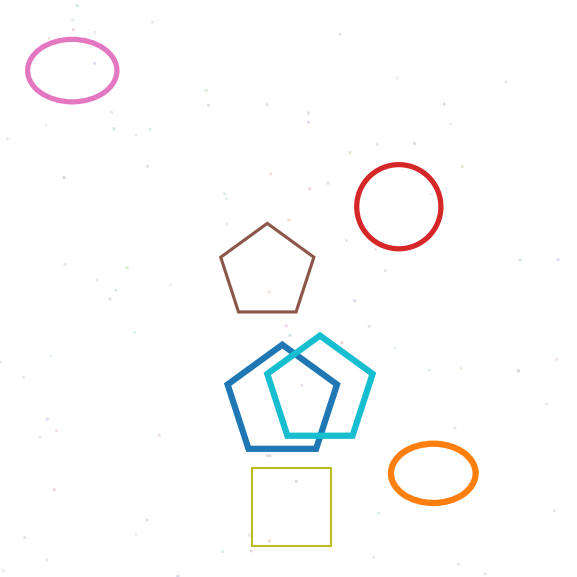[{"shape": "pentagon", "thickness": 3, "radius": 0.5, "center": [0.489, 0.303]}, {"shape": "oval", "thickness": 3, "radius": 0.37, "center": [0.75, 0.179]}, {"shape": "circle", "thickness": 2.5, "radius": 0.36, "center": [0.691, 0.641]}, {"shape": "pentagon", "thickness": 1.5, "radius": 0.42, "center": [0.463, 0.528]}, {"shape": "oval", "thickness": 2.5, "radius": 0.39, "center": [0.125, 0.877]}, {"shape": "square", "thickness": 1, "radius": 0.34, "center": [0.505, 0.121]}, {"shape": "pentagon", "thickness": 3, "radius": 0.48, "center": [0.554, 0.322]}]